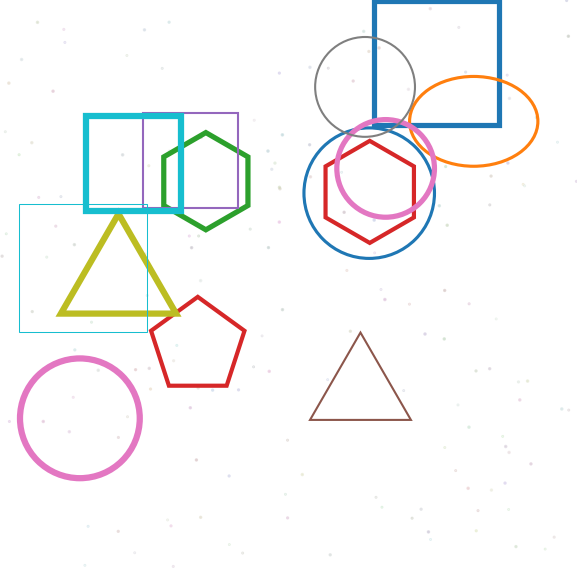[{"shape": "circle", "thickness": 1.5, "radius": 0.57, "center": [0.639, 0.665]}, {"shape": "square", "thickness": 2.5, "radius": 0.54, "center": [0.756, 0.89]}, {"shape": "oval", "thickness": 1.5, "radius": 0.56, "center": [0.82, 0.789]}, {"shape": "hexagon", "thickness": 2.5, "radius": 0.42, "center": [0.356, 0.685]}, {"shape": "hexagon", "thickness": 2, "radius": 0.44, "center": [0.64, 0.667]}, {"shape": "pentagon", "thickness": 2, "radius": 0.43, "center": [0.342, 0.4]}, {"shape": "square", "thickness": 1, "radius": 0.41, "center": [0.33, 0.721]}, {"shape": "triangle", "thickness": 1, "radius": 0.5, "center": [0.624, 0.322]}, {"shape": "circle", "thickness": 3, "radius": 0.52, "center": [0.138, 0.275]}, {"shape": "circle", "thickness": 2.5, "radius": 0.42, "center": [0.668, 0.708]}, {"shape": "circle", "thickness": 1, "radius": 0.43, "center": [0.632, 0.849]}, {"shape": "triangle", "thickness": 3, "radius": 0.58, "center": [0.205, 0.514]}, {"shape": "square", "thickness": 3, "radius": 0.41, "center": [0.231, 0.716]}, {"shape": "square", "thickness": 0.5, "radius": 0.55, "center": [0.143, 0.535]}]